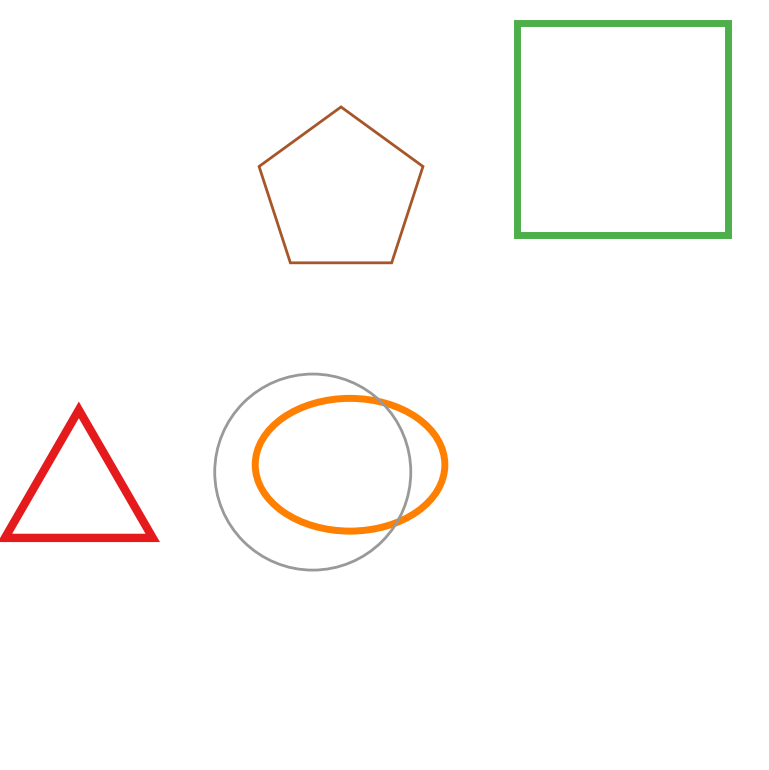[{"shape": "triangle", "thickness": 3, "radius": 0.55, "center": [0.102, 0.357]}, {"shape": "square", "thickness": 2.5, "radius": 0.69, "center": [0.809, 0.832]}, {"shape": "oval", "thickness": 2.5, "radius": 0.62, "center": [0.455, 0.396]}, {"shape": "pentagon", "thickness": 1, "radius": 0.56, "center": [0.443, 0.749]}, {"shape": "circle", "thickness": 1, "radius": 0.64, "center": [0.406, 0.387]}]